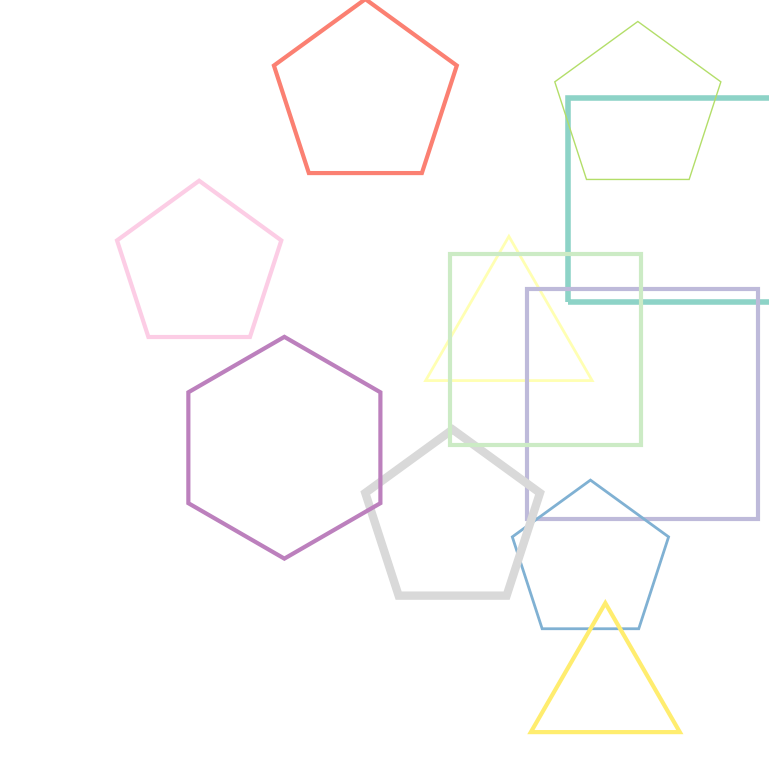[{"shape": "square", "thickness": 2, "radius": 0.66, "center": [0.869, 0.74]}, {"shape": "triangle", "thickness": 1, "radius": 0.62, "center": [0.661, 0.568]}, {"shape": "square", "thickness": 1.5, "radius": 0.75, "center": [0.834, 0.475]}, {"shape": "pentagon", "thickness": 1.5, "radius": 0.62, "center": [0.474, 0.876]}, {"shape": "pentagon", "thickness": 1, "radius": 0.53, "center": [0.767, 0.27]}, {"shape": "pentagon", "thickness": 0.5, "radius": 0.57, "center": [0.828, 0.859]}, {"shape": "pentagon", "thickness": 1.5, "radius": 0.56, "center": [0.259, 0.653]}, {"shape": "pentagon", "thickness": 3, "radius": 0.6, "center": [0.588, 0.323]}, {"shape": "hexagon", "thickness": 1.5, "radius": 0.72, "center": [0.369, 0.419]}, {"shape": "square", "thickness": 1.5, "radius": 0.62, "center": [0.708, 0.547]}, {"shape": "triangle", "thickness": 1.5, "radius": 0.56, "center": [0.786, 0.105]}]